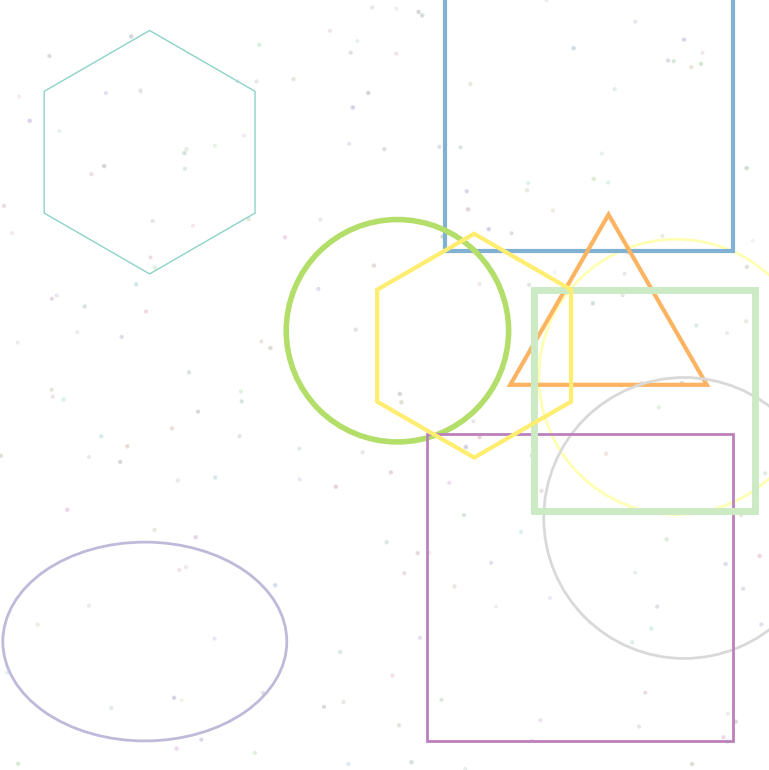[{"shape": "hexagon", "thickness": 0.5, "radius": 0.79, "center": [0.194, 0.802]}, {"shape": "circle", "thickness": 1, "radius": 0.89, "center": [0.879, 0.511]}, {"shape": "oval", "thickness": 1, "radius": 0.92, "center": [0.188, 0.167]}, {"shape": "square", "thickness": 1.5, "radius": 0.93, "center": [0.765, 0.86]}, {"shape": "triangle", "thickness": 1.5, "radius": 0.74, "center": [0.79, 0.574]}, {"shape": "circle", "thickness": 2, "radius": 0.72, "center": [0.516, 0.57]}, {"shape": "circle", "thickness": 1, "radius": 0.91, "center": [0.889, 0.327]}, {"shape": "square", "thickness": 1, "radius": 0.99, "center": [0.754, 0.237]}, {"shape": "square", "thickness": 2.5, "radius": 0.72, "center": [0.837, 0.48]}, {"shape": "hexagon", "thickness": 1.5, "radius": 0.73, "center": [0.616, 0.551]}]